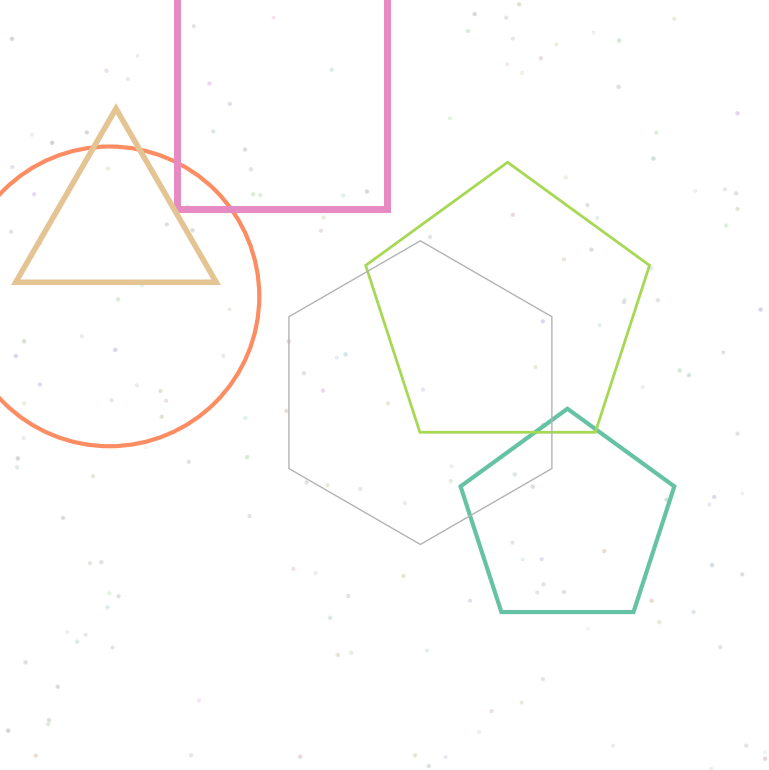[{"shape": "pentagon", "thickness": 1.5, "radius": 0.73, "center": [0.737, 0.323]}, {"shape": "circle", "thickness": 1.5, "radius": 0.97, "center": [0.142, 0.615]}, {"shape": "square", "thickness": 2.5, "radius": 0.68, "center": [0.366, 0.865]}, {"shape": "pentagon", "thickness": 1, "radius": 0.97, "center": [0.659, 0.595]}, {"shape": "triangle", "thickness": 2, "radius": 0.75, "center": [0.151, 0.709]}, {"shape": "hexagon", "thickness": 0.5, "radius": 0.99, "center": [0.546, 0.49]}]